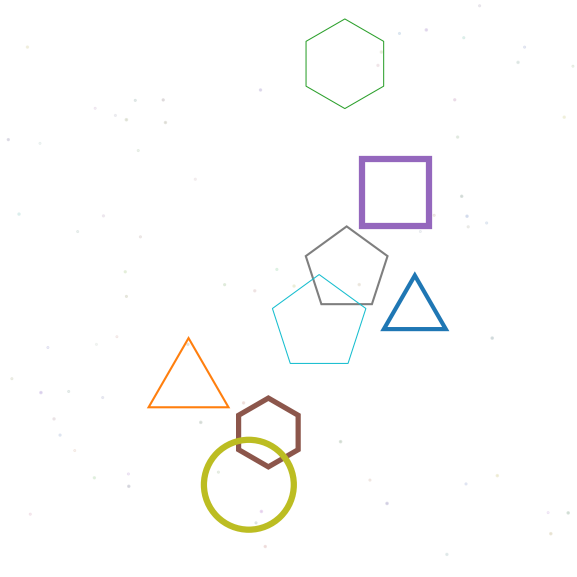[{"shape": "triangle", "thickness": 2, "radius": 0.31, "center": [0.718, 0.46]}, {"shape": "triangle", "thickness": 1, "radius": 0.4, "center": [0.326, 0.334]}, {"shape": "hexagon", "thickness": 0.5, "radius": 0.39, "center": [0.597, 0.889]}, {"shape": "square", "thickness": 3, "radius": 0.29, "center": [0.684, 0.665]}, {"shape": "hexagon", "thickness": 2.5, "radius": 0.3, "center": [0.465, 0.25]}, {"shape": "pentagon", "thickness": 1, "radius": 0.37, "center": [0.6, 0.533]}, {"shape": "circle", "thickness": 3, "radius": 0.39, "center": [0.431, 0.16]}, {"shape": "pentagon", "thickness": 0.5, "radius": 0.43, "center": [0.553, 0.439]}]